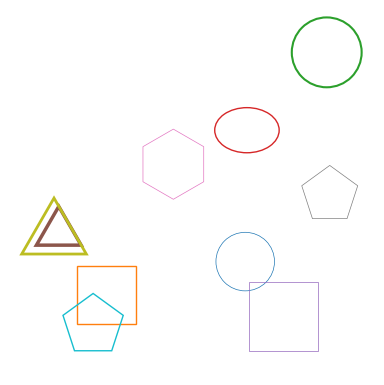[{"shape": "circle", "thickness": 0.5, "radius": 0.38, "center": [0.637, 0.321]}, {"shape": "square", "thickness": 1, "radius": 0.38, "center": [0.277, 0.235]}, {"shape": "circle", "thickness": 1.5, "radius": 0.45, "center": [0.849, 0.864]}, {"shape": "oval", "thickness": 1, "radius": 0.42, "center": [0.641, 0.662]}, {"shape": "square", "thickness": 0.5, "radius": 0.45, "center": [0.736, 0.177]}, {"shape": "triangle", "thickness": 2.5, "radius": 0.34, "center": [0.153, 0.397]}, {"shape": "hexagon", "thickness": 0.5, "radius": 0.46, "center": [0.45, 0.573]}, {"shape": "pentagon", "thickness": 0.5, "radius": 0.38, "center": [0.856, 0.494]}, {"shape": "triangle", "thickness": 2, "radius": 0.48, "center": [0.14, 0.389]}, {"shape": "pentagon", "thickness": 1, "radius": 0.41, "center": [0.242, 0.155]}]